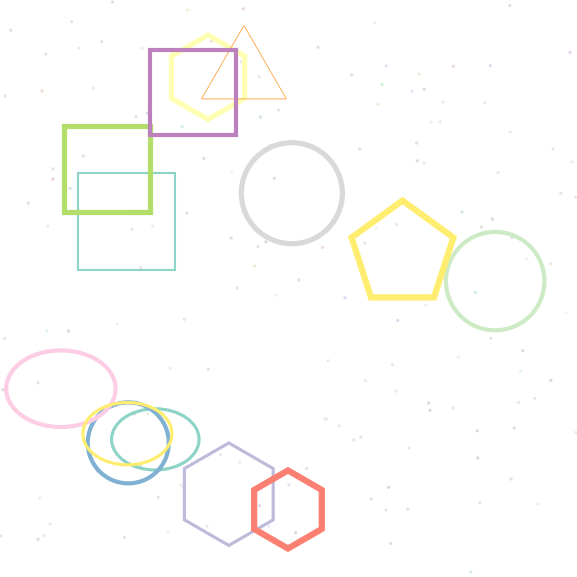[{"shape": "square", "thickness": 1, "radius": 0.42, "center": [0.219, 0.615]}, {"shape": "oval", "thickness": 1.5, "radius": 0.38, "center": [0.269, 0.238]}, {"shape": "hexagon", "thickness": 2.5, "radius": 0.37, "center": [0.36, 0.865]}, {"shape": "hexagon", "thickness": 1.5, "radius": 0.44, "center": [0.396, 0.143]}, {"shape": "hexagon", "thickness": 3, "radius": 0.34, "center": [0.499, 0.117]}, {"shape": "circle", "thickness": 2, "radius": 0.35, "center": [0.222, 0.232]}, {"shape": "triangle", "thickness": 0.5, "radius": 0.42, "center": [0.422, 0.87]}, {"shape": "square", "thickness": 2.5, "radius": 0.37, "center": [0.185, 0.706]}, {"shape": "oval", "thickness": 2, "radius": 0.47, "center": [0.105, 0.326]}, {"shape": "circle", "thickness": 2.5, "radius": 0.44, "center": [0.505, 0.665]}, {"shape": "square", "thickness": 2, "radius": 0.37, "center": [0.334, 0.839]}, {"shape": "circle", "thickness": 2, "radius": 0.43, "center": [0.857, 0.512]}, {"shape": "pentagon", "thickness": 3, "radius": 0.46, "center": [0.697, 0.559]}, {"shape": "oval", "thickness": 1.5, "radius": 0.39, "center": [0.221, 0.248]}]